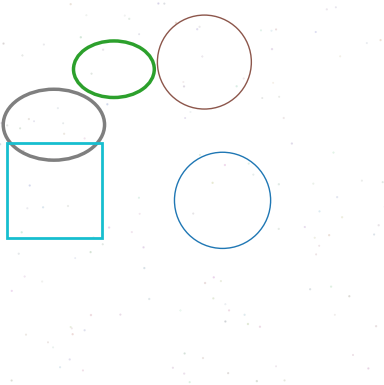[{"shape": "circle", "thickness": 1, "radius": 0.62, "center": [0.578, 0.48]}, {"shape": "oval", "thickness": 2.5, "radius": 0.52, "center": [0.296, 0.82]}, {"shape": "circle", "thickness": 1, "radius": 0.61, "center": [0.531, 0.839]}, {"shape": "oval", "thickness": 2.5, "radius": 0.66, "center": [0.14, 0.676]}, {"shape": "square", "thickness": 2, "radius": 0.62, "center": [0.141, 0.506]}]